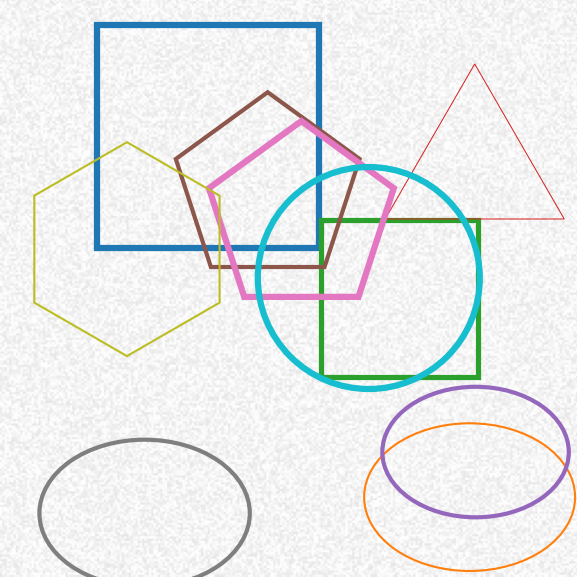[{"shape": "square", "thickness": 3, "radius": 0.96, "center": [0.36, 0.763]}, {"shape": "oval", "thickness": 1, "radius": 0.91, "center": [0.813, 0.138]}, {"shape": "square", "thickness": 2.5, "radius": 0.68, "center": [0.692, 0.483]}, {"shape": "triangle", "thickness": 0.5, "radius": 0.9, "center": [0.822, 0.709]}, {"shape": "oval", "thickness": 2, "radius": 0.81, "center": [0.823, 0.216]}, {"shape": "pentagon", "thickness": 2, "radius": 0.84, "center": [0.464, 0.672]}, {"shape": "pentagon", "thickness": 3, "radius": 0.84, "center": [0.522, 0.621]}, {"shape": "oval", "thickness": 2, "radius": 0.91, "center": [0.25, 0.11]}, {"shape": "hexagon", "thickness": 1, "radius": 0.93, "center": [0.22, 0.568]}, {"shape": "circle", "thickness": 3, "radius": 0.96, "center": [0.639, 0.518]}]